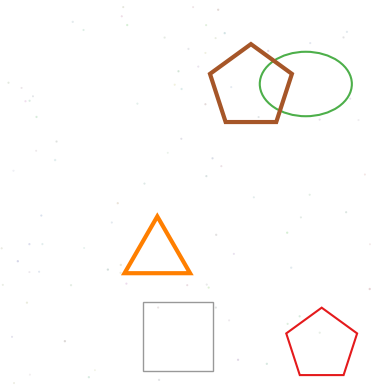[{"shape": "pentagon", "thickness": 1.5, "radius": 0.48, "center": [0.836, 0.104]}, {"shape": "oval", "thickness": 1.5, "radius": 0.6, "center": [0.794, 0.782]}, {"shape": "triangle", "thickness": 3, "radius": 0.49, "center": [0.409, 0.34]}, {"shape": "pentagon", "thickness": 3, "radius": 0.56, "center": [0.652, 0.774]}, {"shape": "square", "thickness": 1, "radius": 0.45, "center": [0.462, 0.126]}]